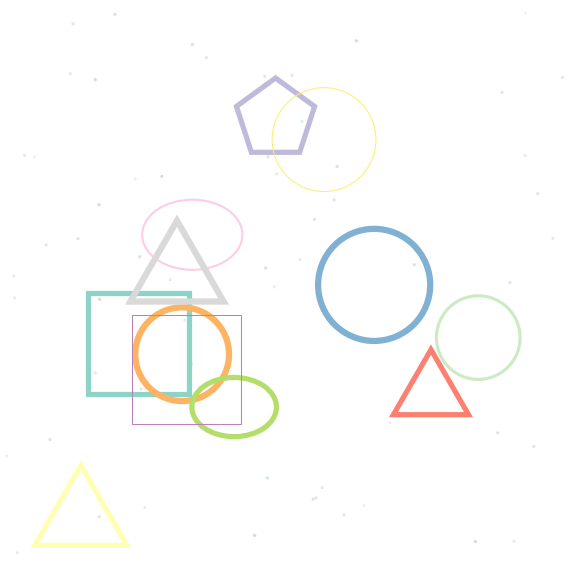[{"shape": "square", "thickness": 2.5, "radius": 0.44, "center": [0.24, 0.405]}, {"shape": "triangle", "thickness": 2.5, "radius": 0.46, "center": [0.14, 0.101]}, {"shape": "pentagon", "thickness": 2.5, "radius": 0.36, "center": [0.477, 0.793]}, {"shape": "triangle", "thickness": 2.5, "radius": 0.38, "center": [0.746, 0.319]}, {"shape": "circle", "thickness": 3, "radius": 0.49, "center": [0.648, 0.506]}, {"shape": "circle", "thickness": 3, "radius": 0.41, "center": [0.315, 0.386]}, {"shape": "oval", "thickness": 2.5, "radius": 0.37, "center": [0.405, 0.294]}, {"shape": "oval", "thickness": 1, "radius": 0.43, "center": [0.333, 0.593]}, {"shape": "triangle", "thickness": 3, "radius": 0.47, "center": [0.306, 0.524]}, {"shape": "square", "thickness": 0.5, "radius": 0.48, "center": [0.323, 0.359]}, {"shape": "circle", "thickness": 1.5, "radius": 0.36, "center": [0.828, 0.415]}, {"shape": "circle", "thickness": 0.5, "radius": 0.45, "center": [0.561, 0.757]}]